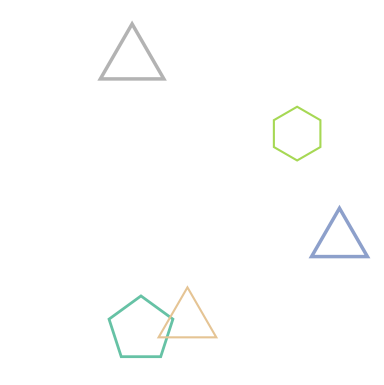[{"shape": "pentagon", "thickness": 2, "radius": 0.44, "center": [0.366, 0.144]}, {"shape": "triangle", "thickness": 2.5, "radius": 0.42, "center": [0.882, 0.375]}, {"shape": "hexagon", "thickness": 1.5, "radius": 0.35, "center": [0.772, 0.653]}, {"shape": "triangle", "thickness": 1.5, "radius": 0.43, "center": [0.487, 0.167]}, {"shape": "triangle", "thickness": 2.5, "radius": 0.48, "center": [0.343, 0.843]}]